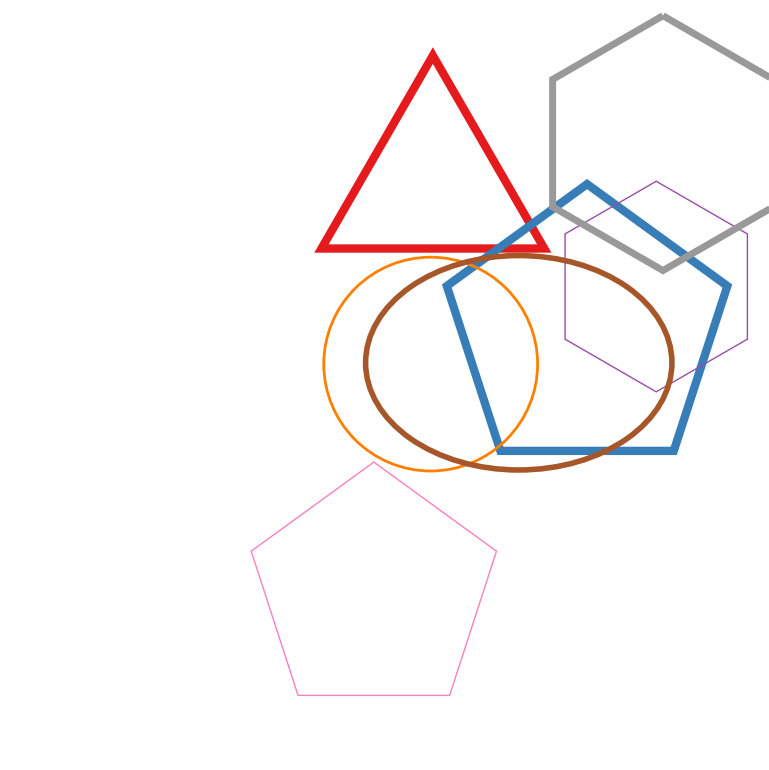[{"shape": "triangle", "thickness": 3, "radius": 0.84, "center": [0.562, 0.761]}, {"shape": "pentagon", "thickness": 3, "radius": 0.96, "center": [0.762, 0.569]}, {"shape": "hexagon", "thickness": 0.5, "radius": 0.68, "center": [0.852, 0.628]}, {"shape": "circle", "thickness": 1, "radius": 0.69, "center": [0.559, 0.527]}, {"shape": "oval", "thickness": 2, "radius": 0.99, "center": [0.674, 0.529]}, {"shape": "pentagon", "thickness": 0.5, "radius": 0.84, "center": [0.486, 0.232]}, {"shape": "hexagon", "thickness": 2.5, "radius": 0.83, "center": [0.861, 0.814]}]